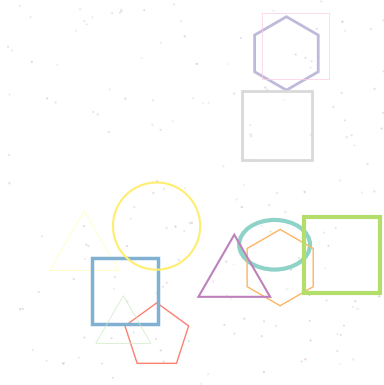[{"shape": "oval", "thickness": 3, "radius": 0.46, "center": [0.713, 0.364]}, {"shape": "triangle", "thickness": 0.5, "radius": 0.52, "center": [0.219, 0.349]}, {"shape": "hexagon", "thickness": 2, "radius": 0.48, "center": [0.744, 0.861]}, {"shape": "pentagon", "thickness": 1, "radius": 0.43, "center": [0.407, 0.127]}, {"shape": "square", "thickness": 2.5, "radius": 0.43, "center": [0.325, 0.245]}, {"shape": "hexagon", "thickness": 1, "radius": 0.5, "center": [0.728, 0.305]}, {"shape": "square", "thickness": 3, "radius": 0.49, "center": [0.889, 0.338]}, {"shape": "square", "thickness": 0.5, "radius": 0.43, "center": [0.768, 0.88]}, {"shape": "square", "thickness": 2, "radius": 0.45, "center": [0.72, 0.674]}, {"shape": "triangle", "thickness": 1.5, "radius": 0.54, "center": [0.608, 0.283]}, {"shape": "triangle", "thickness": 0.5, "radius": 0.41, "center": [0.32, 0.149]}, {"shape": "circle", "thickness": 1.5, "radius": 0.57, "center": [0.407, 0.413]}]